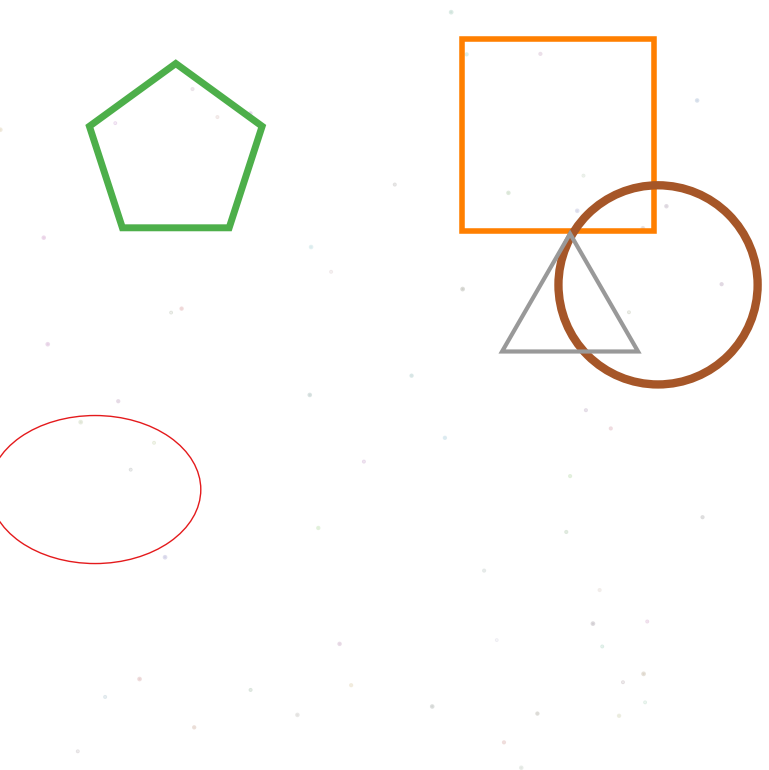[{"shape": "oval", "thickness": 0.5, "radius": 0.69, "center": [0.123, 0.364]}, {"shape": "pentagon", "thickness": 2.5, "radius": 0.59, "center": [0.228, 0.8]}, {"shape": "square", "thickness": 2, "radius": 0.62, "center": [0.724, 0.825]}, {"shape": "circle", "thickness": 3, "radius": 0.65, "center": [0.855, 0.63]}, {"shape": "triangle", "thickness": 1.5, "radius": 0.51, "center": [0.74, 0.594]}]